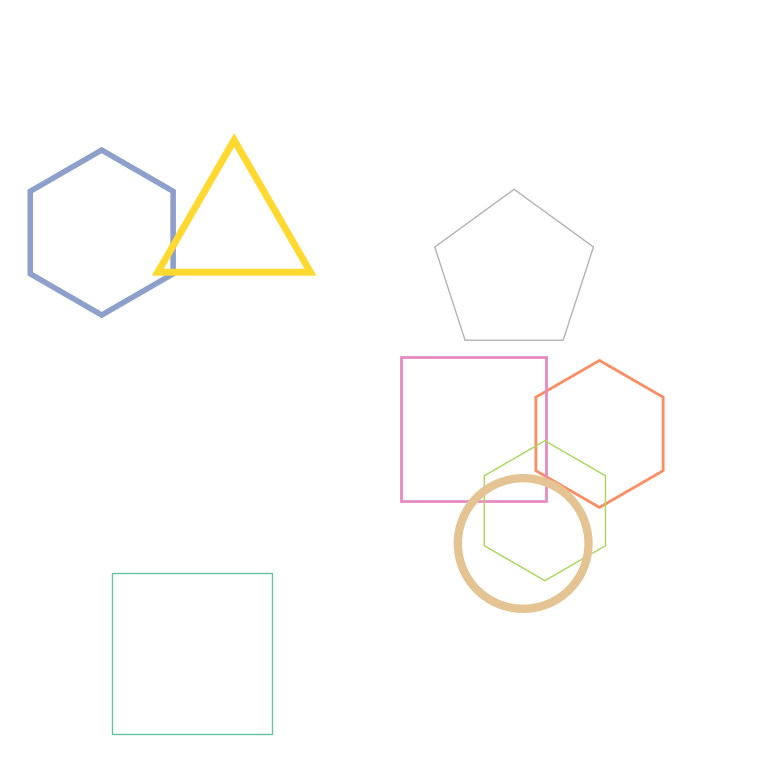[{"shape": "square", "thickness": 0.5, "radius": 0.52, "center": [0.249, 0.151]}, {"shape": "hexagon", "thickness": 1, "radius": 0.48, "center": [0.779, 0.436]}, {"shape": "hexagon", "thickness": 2, "radius": 0.54, "center": [0.132, 0.698]}, {"shape": "square", "thickness": 1, "radius": 0.47, "center": [0.615, 0.443]}, {"shape": "hexagon", "thickness": 0.5, "radius": 0.45, "center": [0.708, 0.337]}, {"shape": "triangle", "thickness": 2.5, "radius": 0.57, "center": [0.304, 0.704]}, {"shape": "circle", "thickness": 3, "radius": 0.42, "center": [0.679, 0.294]}, {"shape": "pentagon", "thickness": 0.5, "radius": 0.54, "center": [0.668, 0.646]}]